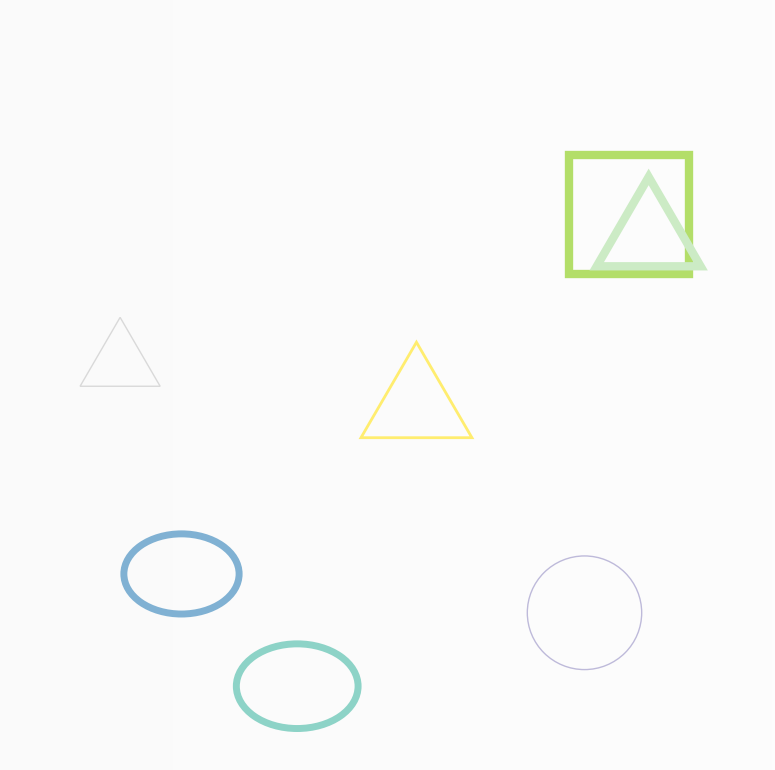[{"shape": "oval", "thickness": 2.5, "radius": 0.39, "center": [0.384, 0.109]}, {"shape": "circle", "thickness": 0.5, "radius": 0.37, "center": [0.754, 0.204]}, {"shape": "oval", "thickness": 2.5, "radius": 0.37, "center": [0.234, 0.255]}, {"shape": "square", "thickness": 3, "radius": 0.38, "center": [0.812, 0.722]}, {"shape": "triangle", "thickness": 0.5, "radius": 0.3, "center": [0.155, 0.528]}, {"shape": "triangle", "thickness": 3, "radius": 0.39, "center": [0.837, 0.693]}, {"shape": "triangle", "thickness": 1, "radius": 0.41, "center": [0.537, 0.473]}]